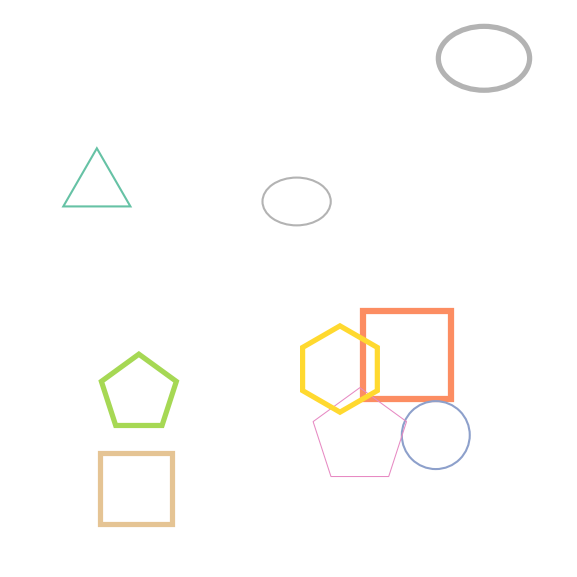[{"shape": "triangle", "thickness": 1, "radius": 0.34, "center": [0.168, 0.675]}, {"shape": "square", "thickness": 3, "radius": 0.38, "center": [0.705, 0.385]}, {"shape": "circle", "thickness": 1, "radius": 0.29, "center": [0.755, 0.246]}, {"shape": "pentagon", "thickness": 0.5, "radius": 0.43, "center": [0.623, 0.243]}, {"shape": "pentagon", "thickness": 2.5, "radius": 0.34, "center": [0.24, 0.318]}, {"shape": "hexagon", "thickness": 2.5, "radius": 0.37, "center": [0.589, 0.36]}, {"shape": "square", "thickness": 2.5, "radius": 0.31, "center": [0.235, 0.153]}, {"shape": "oval", "thickness": 2.5, "radius": 0.4, "center": [0.838, 0.898]}, {"shape": "oval", "thickness": 1, "radius": 0.3, "center": [0.514, 0.65]}]